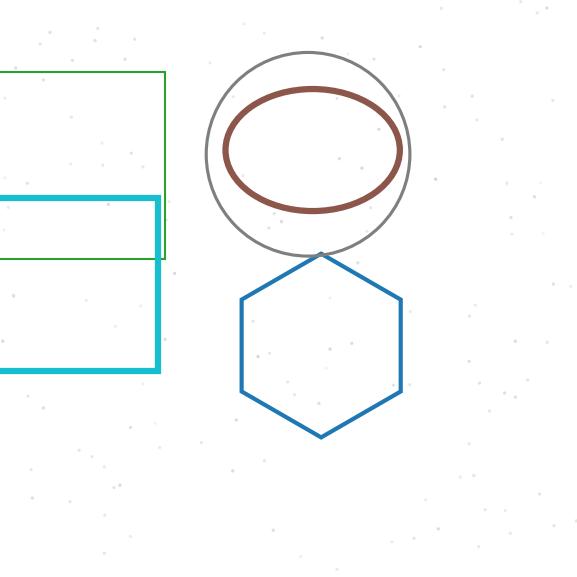[{"shape": "hexagon", "thickness": 2, "radius": 0.8, "center": [0.556, 0.401]}, {"shape": "square", "thickness": 1, "radius": 0.81, "center": [0.124, 0.712]}, {"shape": "oval", "thickness": 3, "radius": 0.75, "center": [0.541, 0.739]}, {"shape": "circle", "thickness": 1.5, "radius": 0.88, "center": [0.533, 0.732]}, {"shape": "square", "thickness": 3, "radius": 0.75, "center": [0.123, 0.507]}]